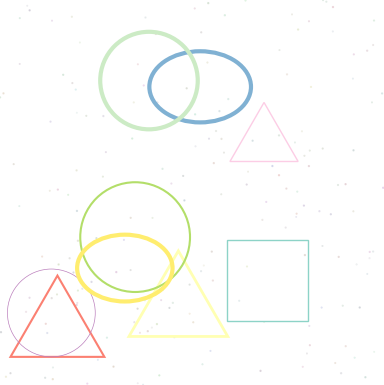[{"shape": "square", "thickness": 1, "radius": 0.53, "center": [0.695, 0.272]}, {"shape": "triangle", "thickness": 2, "radius": 0.74, "center": [0.463, 0.2]}, {"shape": "triangle", "thickness": 1.5, "radius": 0.7, "center": [0.149, 0.143]}, {"shape": "oval", "thickness": 3, "radius": 0.66, "center": [0.52, 0.774]}, {"shape": "circle", "thickness": 1.5, "radius": 0.71, "center": [0.351, 0.384]}, {"shape": "triangle", "thickness": 1, "radius": 0.51, "center": [0.686, 0.632]}, {"shape": "circle", "thickness": 0.5, "radius": 0.57, "center": [0.133, 0.187]}, {"shape": "circle", "thickness": 3, "radius": 0.63, "center": [0.387, 0.791]}, {"shape": "oval", "thickness": 3, "radius": 0.62, "center": [0.324, 0.304]}]